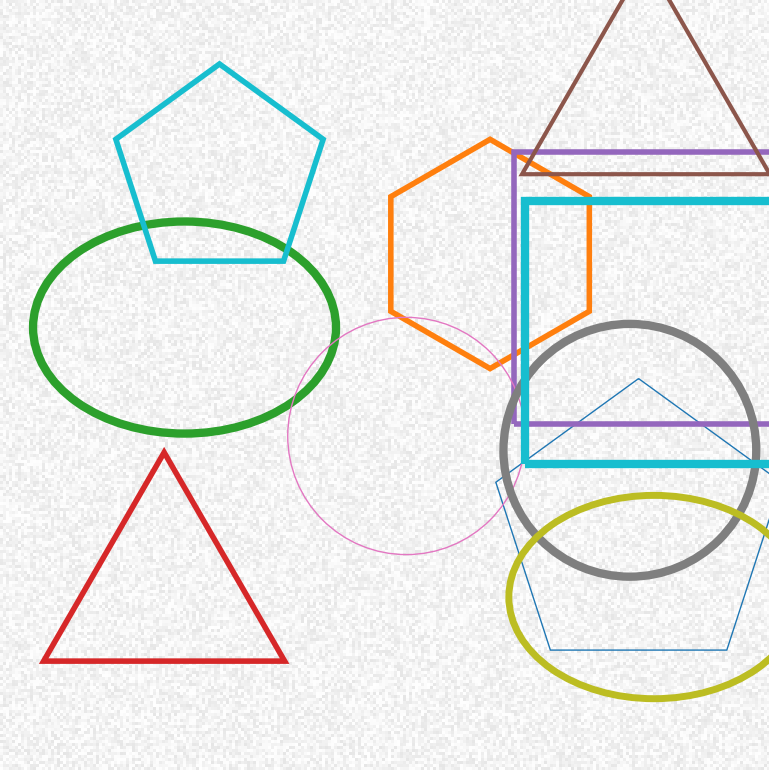[{"shape": "pentagon", "thickness": 0.5, "radius": 0.97, "center": [0.829, 0.313]}, {"shape": "hexagon", "thickness": 2, "radius": 0.74, "center": [0.636, 0.67]}, {"shape": "oval", "thickness": 3, "radius": 0.98, "center": [0.24, 0.575]}, {"shape": "triangle", "thickness": 2, "radius": 0.9, "center": [0.213, 0.232]}, {"shape": "square", "thickness": 2, "radius": 0.88, "center": [0.844, 0.626]}, {"shape": "triangle", "thickness": 1.5, "radius": 0.93, "center": [0.839, 0.867]}, {"shape": "circle", "thickness": 0.5, "radius": 0.77, "center": [0.528, 0.434]}, {"shape": "circle", "thickness": 3, "radius": 0.82, "center": [0.818, 0.415]}, {"shape": "oval", "thickness": 2.5, "radius": 0.94, "center": [0.849, 0.225]}, {"shape": "pentagon", "thickness": 2, "radius": 0.71, "center": [0.285, 0.775]}, {"shape": "square", "thickness": 3, "radius": 0.85, "center": [0.853, 0.568]}]